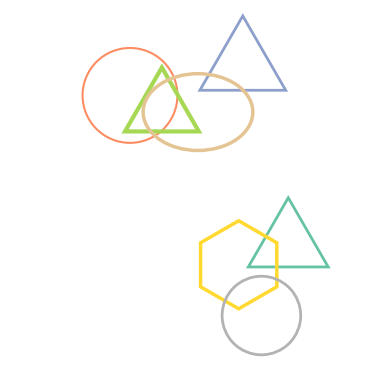[{"shape": "triangle", "thickness": 2, "radius": 0.6, "center": [0.749, 0.367]}, {"shape": "circle", "thickness": 1.5, "radius": 0.62, "center": [0.338, 0.752]}, {"shape": "triangle", "thickness": 2, "radius": 0.64, "center": [0.631, 0.83]}, {"shape": "triangle", "thickness": 3, "radius": 0.55, "center": [0.42, 0.714]}, {"shape": "hexagon", "thickness": 2.5, "radius": 0.57, "center": [0.62, 0.312]}, {"shape": "oval", "thickness": 2.5, "radius": 0.71, "center": [0.514, 0.709]}, {"shape": "circle", "thickness": 2, "radius": 0.51, "center": [0.679, 0.18]}]